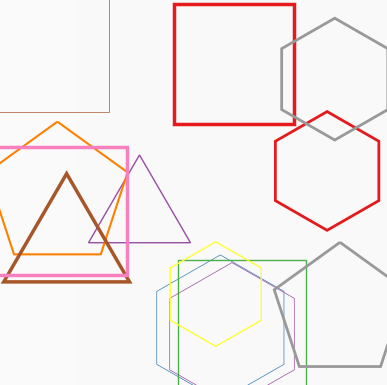[{"shape": "hexagon", "thickness": 2, "radius": 0.77, "center": [0.844, 0.556]}, {"shape": "square", "thickness": 2.5, "radius": 0.78, "center": [0.603, 0.834]}, {"shape": "hexagon", "thickness": 0.5, "radius": 0.95, "center": [0.569, 0.148]}, {"shape": "square", "thickness": 1, "radius": 0.83, "center": [0.624, 0.159]}, {"shape": "hexagon", "thickness": 0.5, "radius": 0.93, "center": [0.599, 0.132]}, {"shape": "triangle", "thickness": 1, "radius": 0.76, "center": [0.36, 0.446]}, {"shape": "pentagon", "thickness": 1.5, "radius": 0.95, "center": [0.148, 0.493]}, {"shape": "hexagon", "thickness": 1, "radius": 0.68, "center": [0.557, 0.236]}, {"shape": "triangle", "thickness": 2.5, "radius": 0.94, "center": [0.172, 0.362]}, {"shape": "square", "thickness": 0.5, "radius": 0.79, "center": [0.124, 0.866]}, {"shape": "square", "thickness": 2.5, "radius": 0.83, "center": [0.161, 0.451]}, {"shape": "pentagon", "thickness": 2, "radius": 0.89, "center": [0.877, 0.192]}, {"shape": "hexagon", "thickness": 2, "radius": 0.79, "center": [0.864, 0.795]}]